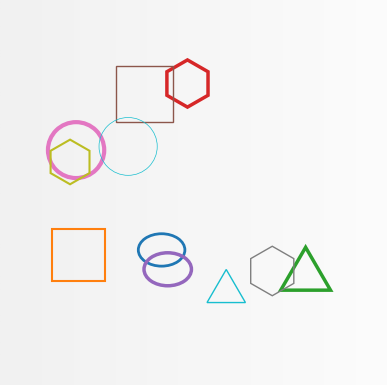[{"shape": "oval", "thickness": 2, "radius": 0.3, "center": [0.417, 0.351]}, {"shape": "square", "thickness": 1.5, "radius": 0.34, "center": [0.203, 0.338]}, {"shape": "triangle", "thickness": 2.5, "radius": 0.37, "center": [0.789, 0.283]}, {"shape": "hexagon", "thickness": 2.5, "radius": 0.31, "center": [0.484, 0.783]}, {"shape": "oval", "thickness": 2.5, "radius": 0.31, "center": [0.433, 0.301]}, {"shape": "square", "thickness": 1, "radius": 0.37, "center": [0.373, 0.756]}, {"shape": "circle", "thickness": 3, "radius": 0.36, "center": [0.196, 0.61]}, {"shape": "hexagon", "thickness": 1, "radius": 0.32, "center": [0.703, 0.296]}, {"shape": "hexagon", "thickness": 1.5, "radius": 0.29, "center": [0.181, 0.579]}, {"shape": "triangle", "thickness": 1, "radius": 0.29, "center": [0.584, 0.243]}, {"shape": "circle", "thickness": 0.5, "radius": 0.38, "center": [0.331, 0.62]}]